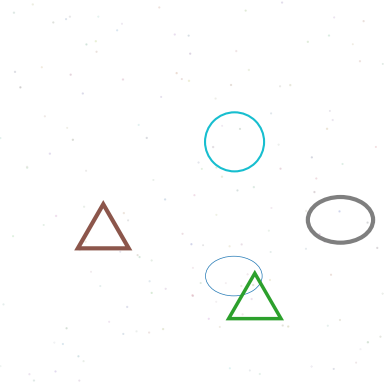[{"shape": "oval", "thickness": 0.5, "radius": 0.37, "center": [0.607, 0.283]}, {"shape": "triangle", "thickness": 2.5, "radius": 0.39, "center": [0.662, 0.212]}, {"shape": "triangle", "thickness": 3, "radius": 0.38, "center": [0.268, 0.393]}, {"shape": "oval", "thickness": 3, "radius": 0.42, "center": [0.884, 0.429]}, {"shape": "circle", "thickness": 1.5, "radius": 0.38, "center": [0.609, 0.632]}]